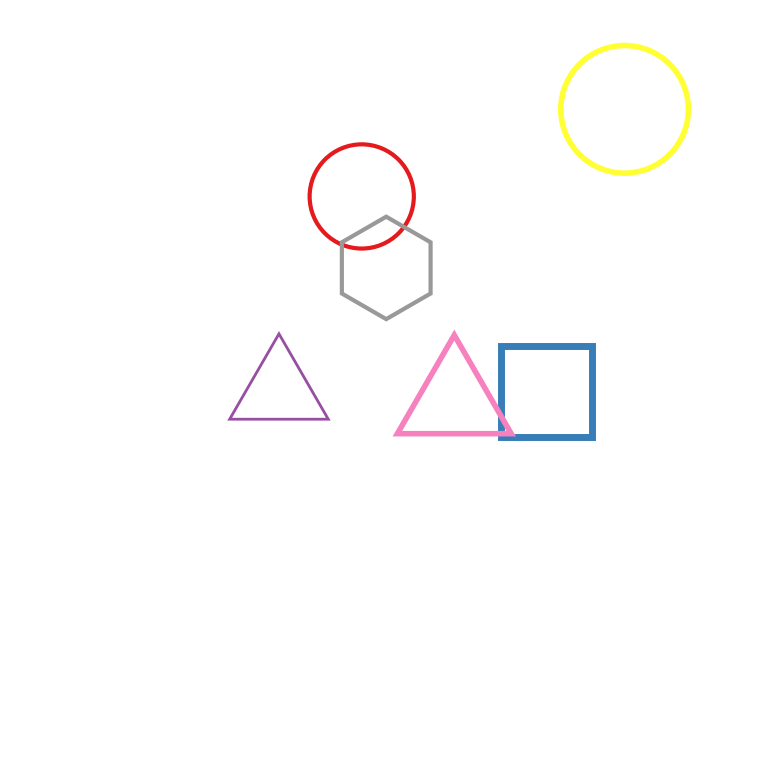[{"shape": "circle", "thickness": 1.5, "radius": 0.34, "center": [0.47, 0.745]}, {"shape": "square", "thickness": 2.5, "radius": 0.29, "center": [0.71, 0.491]}, {"shape": "triangle", "thickness": 1, "radius": 0.37, "center": [0.362, 0.493]}, {"shape": "circle", "thickness": 2, "radius": 0.41, "center": [0.811, 0.858]}, {"shape": "triangle", "thickness": 2, "radius": 0.43, "center": [0.59, 0.479]}, {"shape": "hexagon", "thickness": 1.5, "radius": 0.33, "center": [0.502, 0.652]}]